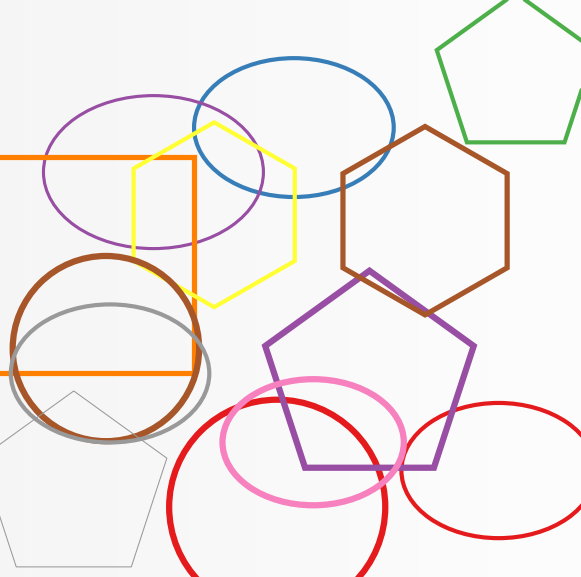[{"shape": "oval", "thickness": 2, "radius": 0.84, "center": [0.858, 0.184]}, {"shape": "circle", "thickness": 3, "radius": 0.93, "center": [0.477, 0.121]}, {"shape": "oval", "thickness": 2, "radius": 0.86, "center": [0.506, 0.778]}, {"shape": "pentagon", "thickness": 2, "radius": 0.71, "center": [0.887, 0.868]}, {"shape": "oval", "thickness": 1.5, "radius": 0.95, "center": [0.264, 0.701]}, {"shape": "pentagon", "thickness": 3, "radius": 0.94, "center": [0.636, 0.342]}, {"shape": "square", "thickness": 2.5, "radius": 0.94, "center": [0.147, 0.541]}, {"shape": "hexagon", "thickness": 2, "radius": 0.8, "center": [0.368, 0.627]}, {"shape": "circle", "thickness": 3, "radius": 0.8, "center": [0.182, 0.396]}, {"shape": "hexagon", "thickness": 2.5, "radius": 0.82, "center": [0.731, 0.617]}, {"shape": "oval", "thickness": 3, "radius": 0.78, "center": [0.539, 0.233]}, {"shape": "oval", "thickness": 2, "radius": 0.85, "center": [0.189, 0.352]}, {"shape": "pentagon", "thickness": 0.5, "radius": 0.84, "center": [0.127, 0.154]}]